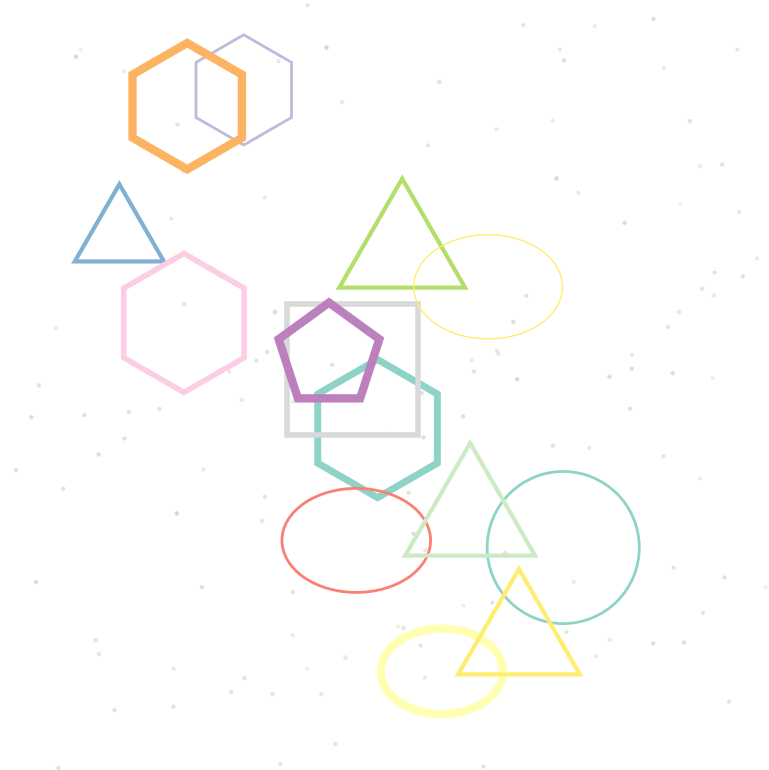[{"shape": "circle", "thickness": 1, "radius": 0.49, "center": [0.731, 0.289]}, {"shape": "hexagon", "thickness": 2.5, "radius": 0.45, "center": [0.49, 0.443]}, {"shape": "oval", "thickness": 3, "radius": 0.4, "center": [0.574, 0.128]}, {"shape": "hexagon", "thickness": 1, "radius": 0.36, "center": [0.317, 0.883]}, {"shape": "oval", "thickness": 1, "radius": 0.48, "center": [0.463, 0.298]}, {"shape": "triangle", "thickness": 1.5, "radius": 0.33, "center": [0.155, 0.694]}, {"shape": "hexagon", "thickness": 3, "radius": 0.41, "center": [0.243, 0.862]}, {"shape": "triangle", "thickness": 1.5, "radius": 0.47, "center": [0.522, 0.674]}, {"shape": "hexagon", "thickness": 2, "radius": 0.45, "center": [0.239, 0.581]}, {"shape": "square", "thickness": 2, "radius": 0.43, "center": [0.458, 0.52]}, {"shape": "pentagon", "thickness": 3, "radius": 0.34, "center": [0.427, 0.538]}, {"shape": "triangle", "thickness": 1.5, "radius": 0.49, "center": [0.611, 0.327]}, {"shape": "triangle", "thickness": 1.5, "radius": 0.46, "center": [0.674, 0.17]}, {"shape": "oval", "thickness": 0.5, "radius": 0.48, "center": [0.634, 0.627]}]